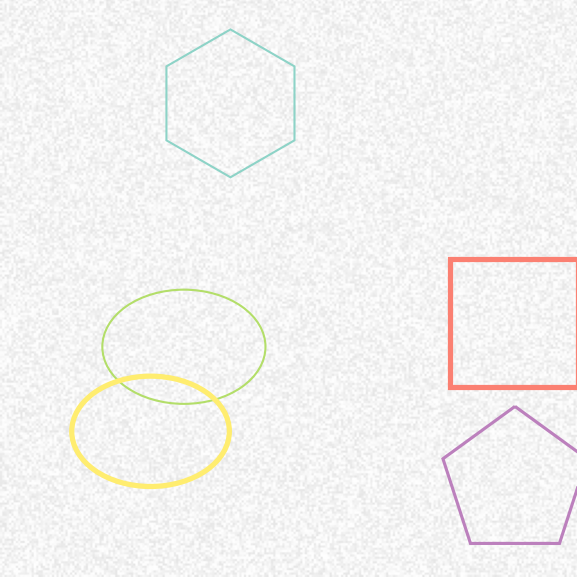[{"shape": "hexagon", "thickness": 1, "radius": 0.64, "center": [0.399, 0.82]}, {"shape": "square", "thickness": 2.5, "radius": 0.55, "center": [0.89, 0.44]}, {"shape": "oval", "thickness": 1, "radius": 0.71, "center": [0.318, 0.399]}, {"shape": "pentagon", "thickness": 1.5, "radius": 0.66, "center": [0.892, 0.164]}, {"shape": "oval", "thickness": 2.5, "radius": 0.68, "center": [0.261, 0.252]}]